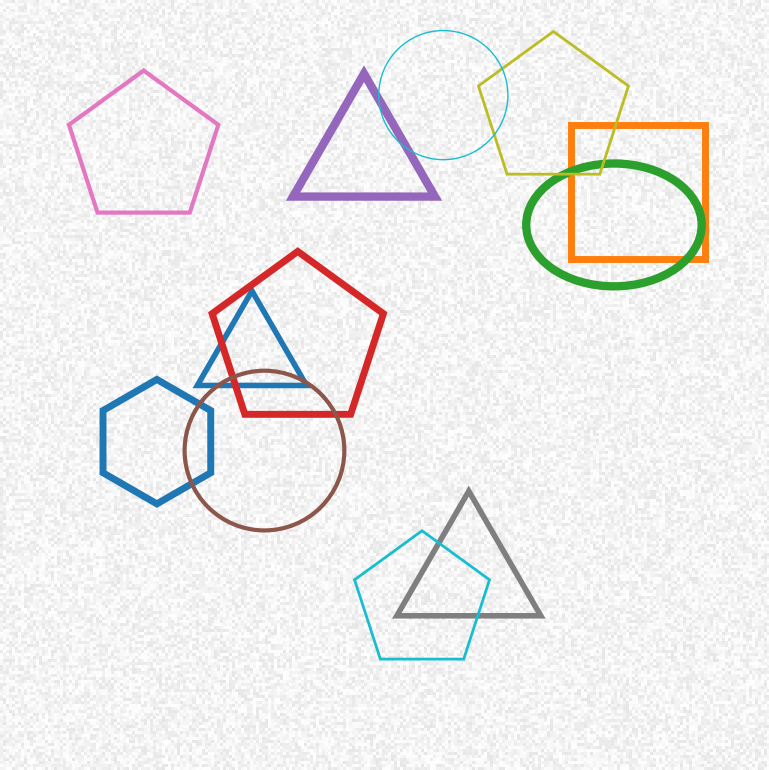[{"shape": "triangle", "thickness": 2, "radius": 0.41, "center": [0.327, 0.54]}, {"shape": "hexagon", "thickness": 2.5, "radius": 0.4, "center": [0.204, 0.426]}, {"shape": "square", "thickness": 2.5, "radius": 0.44, "center": [0.828, 0.751]}, {"shape": "oval", "thickness": 3, "radius": 0.57, "center": [0.797, 0.708]}, {"shape": "pentagon", "thickness": 2.5, "radius": 0.58, "center": [0.387, 0.557]}, {"shape": "triangle", "thickness": 3, "radius": 0.53, "center": [0.473, 0.798]}, {"shape": "circle", "thickness": 1.5, "radius": 0.52, "center": [0.343, 0.415]}, {"shape": "pentagon", "thickness": 1.5, "radius": 0.51, "center": [0.187, 0.806]}, {"shape": "triangle", "thickness": 2, "radius": 0.54, "center": [0.609, 0.254]}, {"shape": "pentagon", "thickness": 1, "radius": 0.51, "center": [0.719, 0.857]}, {"shape": "pentagon", "thickness": 1, "radius": 0.46, "center": [0.548, 0.219]}, {"shape": "circle", "thickness": 0.5, "radius": 0.42, "center": [0.576, 0.876]}]